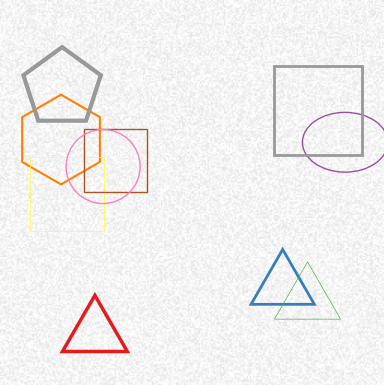[{"shape": "triangle", "thickness": 2.5, "radius": 0.49, "center": [0.246, 0.136]}, {"shape": "triangle", "thickness": 2, "radius": 0.47, "center": [0.734, 0.257]}, {"shape": "triangle", "thickness": 0.5, "radius": 0.5, "center": [0.799, 0.221]}, {"shape": "oval", "thickness": 1, "radius": 0.55, "center": [0.896, 0.63]}, {"shape": "hexagon", "thickness": 1.5, "radius": 0.58, "center": [0.159, 0.638]}, {"shape": "square", "thickness": 0.5, "radius": 0.48, "center": [0.173, 0.496]}, {"shape": "square", "thickness": 1, "radius": 0.41, "center": [0.3, 0.583]}, {"shape": "circle", "thickness": 1, "radius": 0.48, "center": [0.268, 0.568]}, {"shape": "pentagon", "thickness": 3, "radius": 0.53, "center": [0.161, 0.772]}, {"shape": "square", "thickness": 2, "radius": 0.58, "center": [0.826, 0.713]}]